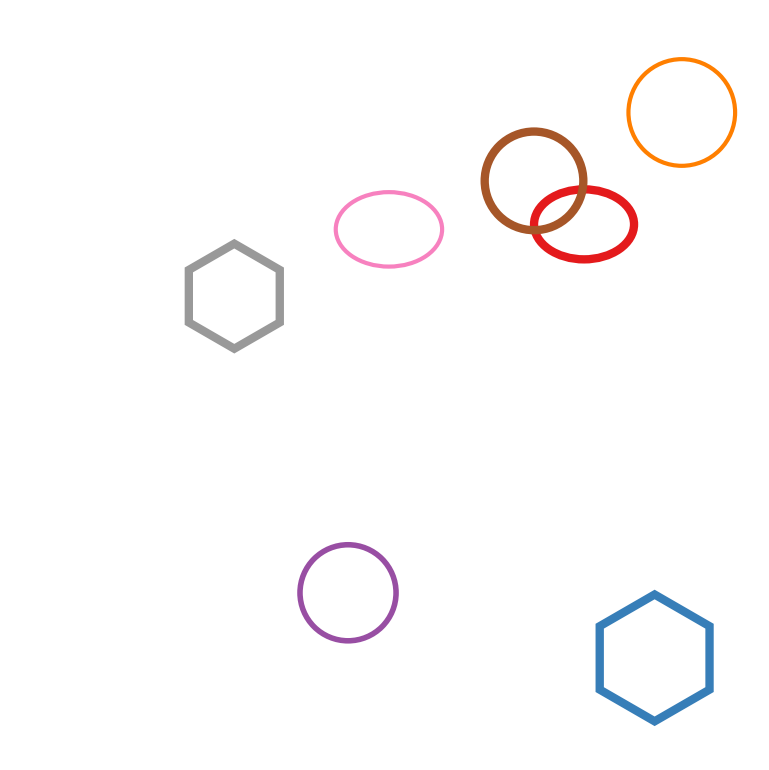[{"shape": "oval", "thickness": 3, "radius": 0.32, "center": [0.758, 0.709]}, {"shape": "hexagon", "thickness": 3, "radius": 0.41, "center": [0.85, 0.146]}, {"shape": "circle", "thickness": 2, "radius": 0.31, "center": [0.452, 0.23]}, {"shape": "circle", "thickness": 1.5, "radius": 0.35, "center": [0.885, 0.854]}, {"shape": "circle", "thickness": 3, "radius": 0.32, "center": [0.694, 0.765]}, {"shape": "oval", "thickness": 1.5, "radius": 0.35, "center": [0.505, 0.702]}, {"shape": "hexagon", "thickness": 3, "radius": 0.34, "center": [0.304, 0.615]}]